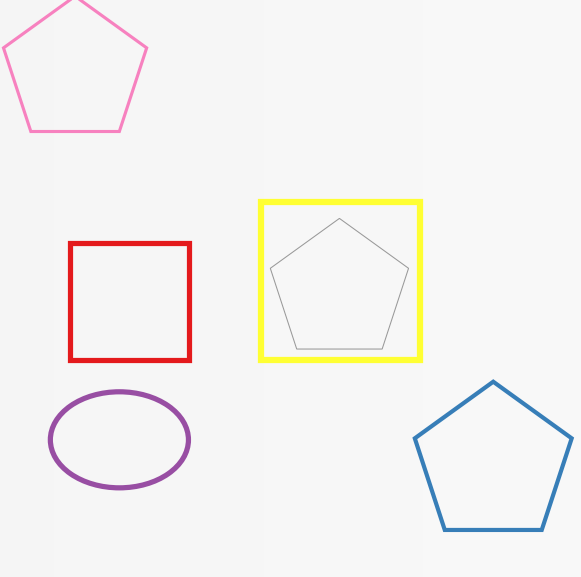[{"shape": "square", "thickness": 2.5, "radius": 0.51, "center": [0.223, 0.477]}, {"shape": "pentagon", "thickness": 2, "radius": 0.71, "center": [0.849, 0.196]}, {"shape": "oval", "thickness": 2.5, "radius": 0.59, "center": [0.205, 0.238]}, {"shape": "square", "thickness": 3, "radius": 0.68, "center": [0.586, 0.513]}, {"shape": "pentagon", "thickness": 1.5, "radius": 0.65, "center": [0.129, 0.876]}, {"shape": "pentagon", "thickness": 0.5, "radius": 0.63, "center": [0.584, 0.496]}]